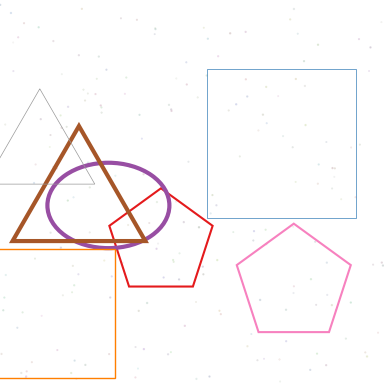[{"shape": "pentagon", "thickness": 1.5, "radius": 0.71, "center": [0.418, 0.37]}, {"shape": "square", "thickness": 0.5, "radius": 0.97, "center": [0.731, 0.628]}, {"shape": "oval", "thickness": 3, "radius": 0.79, "center": [0.282, 0.466]}, {"shape": "square", "thickness": 1, "radius": 0.84, "center": [0.13, 0.186]}, {"shape": "triangle", "thickness": 3, "radius": 1.0, "center": [0.205, 0.473]}, {"shape": "pentagon", "thickness": 1.5, "radius": 0.78, "center": [0.763, 0.263]}, {"shape": "triangle", "thickness": 0.5, "radius": 0.83, "center": [0.103, 0.604]}]